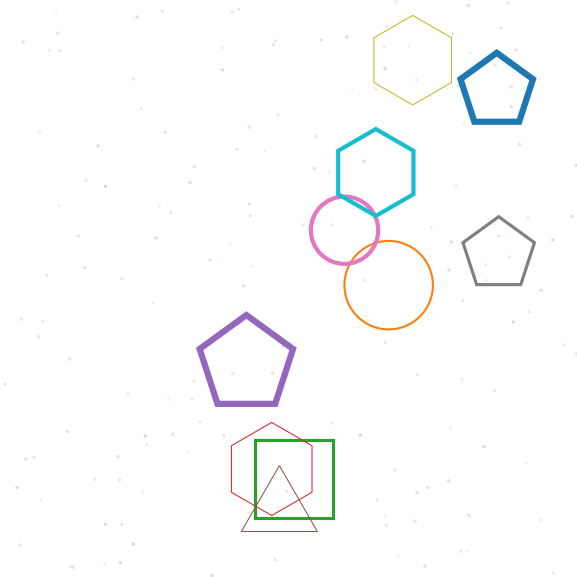[{"shape": "pentagon", "thickness": 3, "radius": 0.33, "center": [0.86, 0.842]}, {"shape": "circle", "thickness": 1, "radius": 0.38, "center": [0.673, 0.505]}, {"shape": "square", "thickness": 1.5, "radius": 0.34, "center": [0.51, 0.169]}, {"shape": "hexagon", "thickness": 0.5, "radius": 0.4, "center": [0.47, 0.187]}, {"shape": "pentagon", "thickness": 3, "radius": 0.43, "center": [0.427, 0.369]}, {"shape": "triangle", "thickness": 0.5, "radius": 0.38, "center": [0.484, 0.117]}, {"shape": "circle", "thickness": 2, "radius": 0.29, "center": [0.597, 0.6]}, {"shape": "pentagon", "thickness": 1.5, "radius": 0.33, "center": [0.864, 0.559]}, {"shape": "hexagon", "thickness": 0.5, "radius": 0.39, "center": [0.715, 0.895]}, {"shape": "hexagon", "thickness": 2, "radius": 0.38, "center": [0.651, 0.7]}]